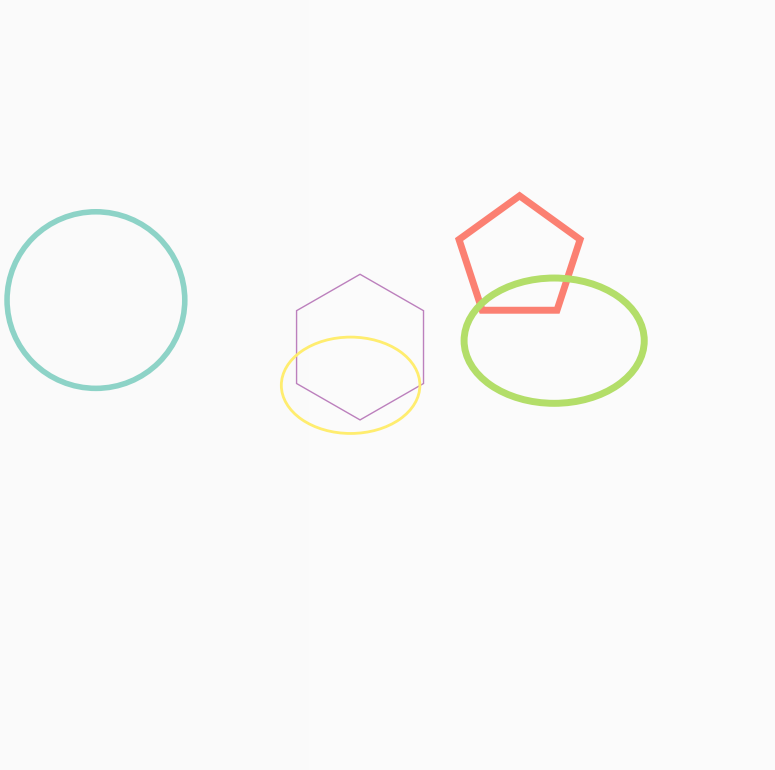[{"shape": "circle", "thickness": 2, "radius": 0.57, "center": [0.124, 0.61]}, {"shape": "pentagon", "thickness": 2.5, "radius": 0.41, "center": [0.67, 0.664]}, {"shape": "oval", "thickness": 2.5, "radius": 0.58, "center": [0.715, 0.558]}, {"shape": "hexagon", "thickness": 0.5, "radius": 0.47, "center": [0.465, 0.549]}, {"shape": "oval", "thickness": 1, "radius": 0.45, "center": [0.452, 0.5]}]